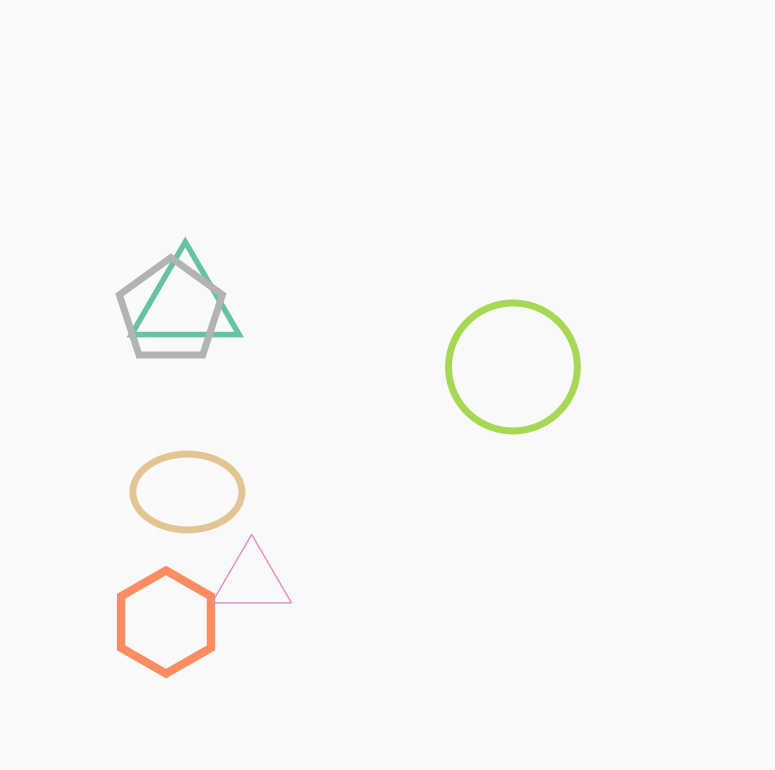[{"shape": "triangle", "thickness": 2, "radius": 0.4, "center": [0.239, 0.606]}, {"shape": "hexagon", "thickness": 3, "radius": 0.33, "center": [0.214, 0.192]}, {"shape": "triangle", "thickness": 0.5, "radius": 0.3, "center": [0.325, 0.247]}, {"shape": "circle", "thickness": 2.5, "radius": 0.42, "center": [0.662, 0.523]}, {"shape": "oval", "thickness": 2.5, "radius": 0.35, "center": [0.242, 0.361]}, {"shape": "pentagon", "thickness": 2.5, "radius": 0.35, "center": [0.22, 0.596]}]